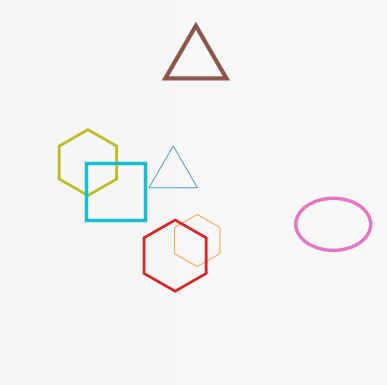[{"shape": "triangle", "thickness": 0.5, "radius": 0.36, "center": [0.447, 0.548]}, {"shape": "hexagon", "thickness": 0.5, "radius": 0.34, "center": [0.509, 0.375]}, {"shape": "hexagon", "thickness": 2, "radius": 0.46, "center": [0.452, 0.336]}, {"shape": "triangle", "thickness": 3, "radius": 0.46, "center": [0.505, 0.842]}, {"shape": "oval", "thickness": 2.5, "radius": 0.48, "center": [0.86, 0.417]}, {"shape": "hexagon", "thickness": 2, "radius": 0.43, "center": [0.227, 0.578]}, {"shape": "square", "thickness": 2.5, "radius": 0.38, "center": [0.298, 0.503]}]